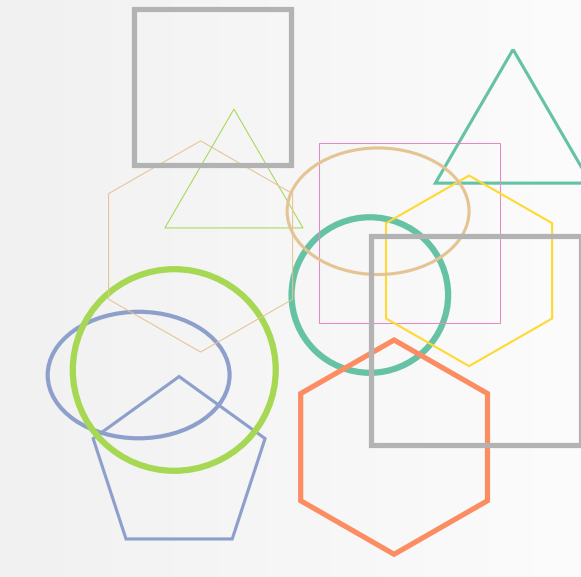[{"shape": "circle", "thickness": 3, "radius": 0.67, "center": [0.636, 0.488]}, {"shape": "triangle", "thickness": 1.5, "radius": 0.77, "center": [0.883, 0.759]}, {"shape": "hexagon", "thickness": 2.5, "radius": 0.93, "center": [0.678, 0.225]}, {"shape": "pentagon", "thickness": 1.5, "radius": 0.78, "center": [0.308, 0.192]}, {"shape": "oval", "thickness": 2, "radius": 0.78, "center": [0.239, 0.35]}, {"shape": "square", "thickness": 0.5, "radius": 0.78, "center": [0.704, 0.596]}, {"shape": "triangle", "thickness": 0.5, "radius": 0.69, "center": [0.402, 0.673]}, {"shape": "circle", "thickness": 3, "radius": 0.87, "center": [0.3, 0.358]}, {"shape": "hexagon", "thickness": 1, "radius": 0.82, "center": [0.807, 0.53]}, {"shape": "hexagon", "thickness": 0.5, "radius": 0.91, "center": [0.345, 0.572]}, {"shape": "oval", "thickness": 1.5, "radius": 0.78, "center": [0.65, 0.633]}, {"shape": "square", "thickness": 2.5, "radius": 0.91, "center": [0.819, 0.409]}, {"shape": "square", "thickness": 2.5, "radius": 0.68, "center": [0.365, 0.848]}]